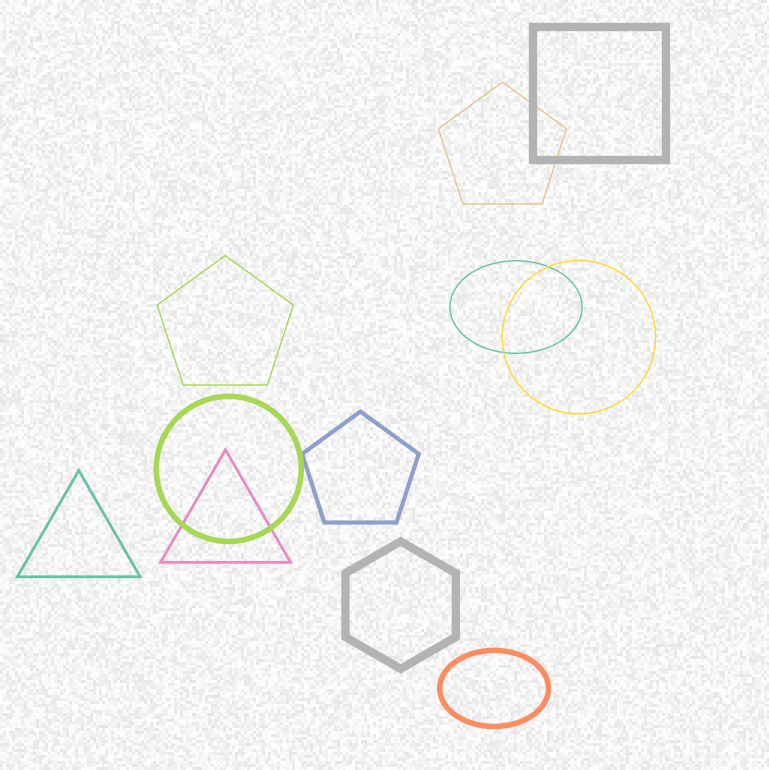[{"shape": "oval", "thickness": 0.5, "radius": 0.43, "center": [0.67, 0.601]}, {"shape": "triangle", "thickness": 1, "radius": 0.46, "center": [0.102, 0.297]}, {"shape": "oval", "thickness": 2, "radius": 0.35, "center": [0.642, 0.106]}, {"shape": "pentagon", "thickness": 1.5, "radius": 0.4, "center": [0.468, 0.386]}, {"shape": "triangle", "thickness": 1, "radius": 0.49, "center": [0.293, 0.318]}, {"shape": "circle", "thickness": 2, "radius": 0.47, "center": [0.297, 0.391]}, {"shape": "pentagon", "thickness": 0.5, "radius": 0.46, "center": [0.293, 0.575]}, {"shape": "circle", "thickness": 0.5, "radius": 0.5, "center": [0.752, 0.562]}, {"shape": "pentagon", "thickness": 0.5, "radius": 0.44, "center": [0.653, 0.806]}, {"shape": "square", "thickness": 3, "radius": 0.43, "center": [0.779, 0.879]}, {"shape": "hexagon", "thickness": 3, "radius": 0.41, "center": [0.52, 0.214]}]